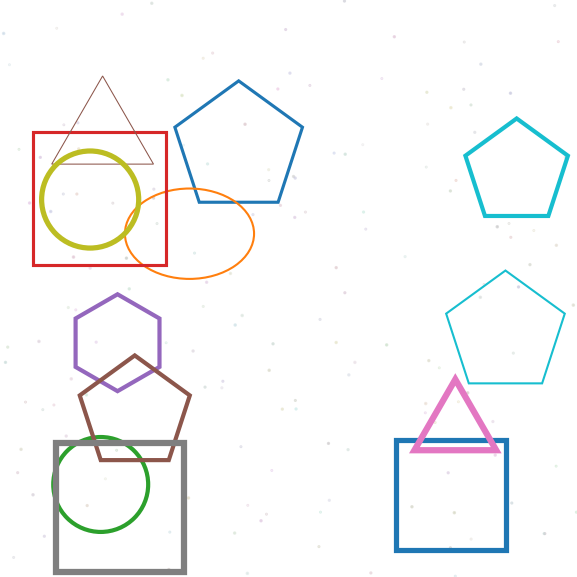[{"shape": "square", "thickness": 2.5, "radius": 0.48, "center": [0.781, 0.142]}, {"shape": "pentagon", "thickness": 1.5, "radius": 0.58, "center": [0.413, 0.743]}, {"shape": "oval", "thickness": 1, "radius": 0.56, "center": [0.328, 0.594]}, {"shape": "circle", "thickness": 2, "radius": 0.41, "center": [0.174, 0.16]}, {"shape": "square", "thickness": 1.5, "radius": 0.58, "center": [0.172, 0.655]}, {"shape": "hexagon", "thickness": 2, "radius": 0.42, "center": [0.204, 0.406]}, {"shape": "pentagon", "thickness": 2, "radius": 0.5, "center": [0.233, 0.283]}, {"shape": "triangle", "thickness": 0.5, "radius": 0.51, "center": [0.178, 0.766]}, {"shape": "triangle", "thickness": 3, "radius": 0.41, "center": [0.788, 0.26]}, {"shape": "square", "thickness": 3, "radius": 0.56, "center": [0.208, 0.12]}, {"shape": "circle", "thickness": 2.5, "radius": 0.42, "center": [0.156, 0.654]}, {"shape": "pentagon", "thickness": 2, "radius": 0.47, "center": [0.895, 0.701]}, {"shape": "pentagon", "thickness": 1, "radius": 0.54, "center": [0.875, 0.423]}]